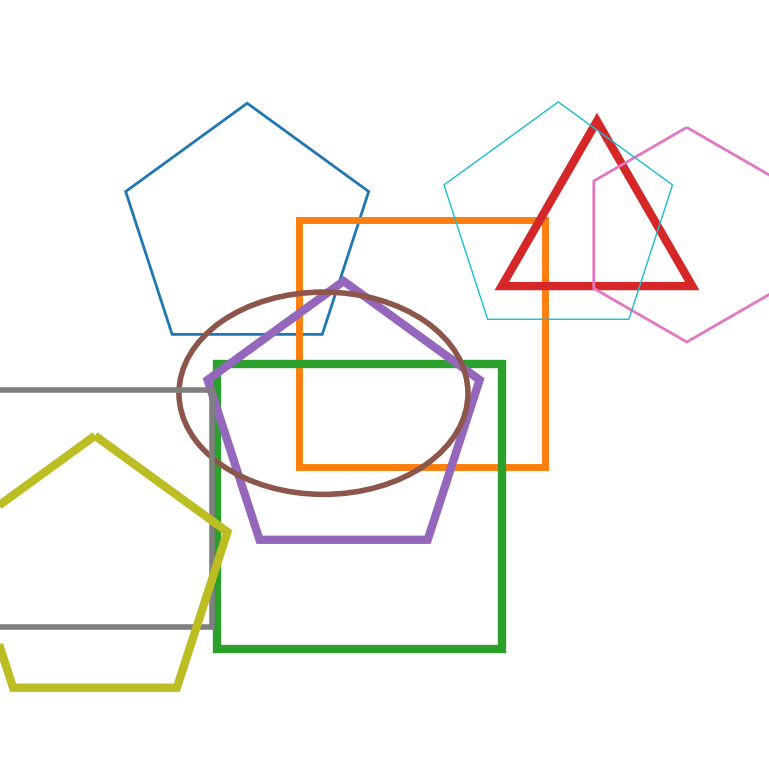[{"shape": "pentagon", "thickness": 1, "radius": 0.83, "center": [0.321, 0.7]}, {"shape": "square", "thickness": 2.5, "radius": 0.8, "center": [0.548, 0.554]}, {"shape": "square", "thickness": 3, "radius": 0.93, "center": [0.467, 0.342]}, {"shape": "triangle", "thickness": 3, "radius": 0.71, "center": [0.775, 0.7]}, {"shape": "pentagon", "thickness": 3, "radius": 0.93, "center": [0.446, 0.449]}, {"shape": "oval", "thickness": 2, "radius": 0.94, "center": [0.42, 0.489]}, {"shape": "hexagon", "thickness": 1, "radius": 0.7, "center": [0.892, 0.695]}, {"shape": "square", "thickness": 2, "radius": 0.77, "center": [0.122, 0.34]}, {"shape": "pentagon", "thickness": 3, "radius": 0.9, "center": [0.123, 0.253]}, {"shape": "pentagon", "thickness": 0.5, "radius": 0.78, "center": [0.725, 0.712]}]